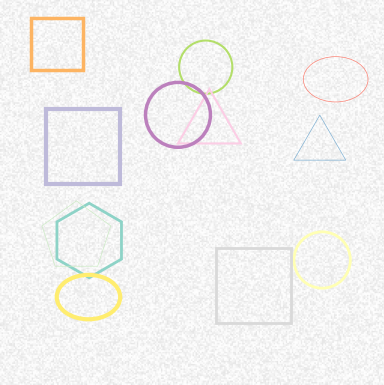[{"shape": "hexagon", "thickness": 2, "radius": 0.48, "center": [0.232, 0.375]}, {"shape": "circle", "thickness": 2, "radius": 0.37, "center": [0.837, 0.325]}, {"shape": "square", "thickness": 3, "radius": 0.48, "center": [0.216, 0.62]}, {"shape": "oval", "thickness": 0.5, "radius": 0.42, "center": [0.872, 0.794]}, {"shape": "triangle", "thickness": 0.5, "radius": 0.39, "center": [0.831, 0.623]}, {"shape": "square", "thickness": 2.5, "radius": 0.34, "center": [0.149, 0.885]}, {"shape": "circle", "thickness": 1.5, "radius": 0.35, "center": [0.534, 0.826]}, {"shape": "triangle", "thickness": 1.5, "radius": 0.47, "center": [0.544, 0.675]}, {"shape": "square", "thickness": 2, "radius": 0.49, "center": [0.659, 0.258]}, {"shape": "circle", "thickness": 2.5, "radius": 0.42, "center": [0.462, 0.702]}, {"shape": "pentagon", "thickness": 0.5, "radius": 0.47, "center": [0.198, 0.384]}, {"shape": "oval", "thickness": 3, "radius": 0.41, "center": [0.23, 0.228]}]